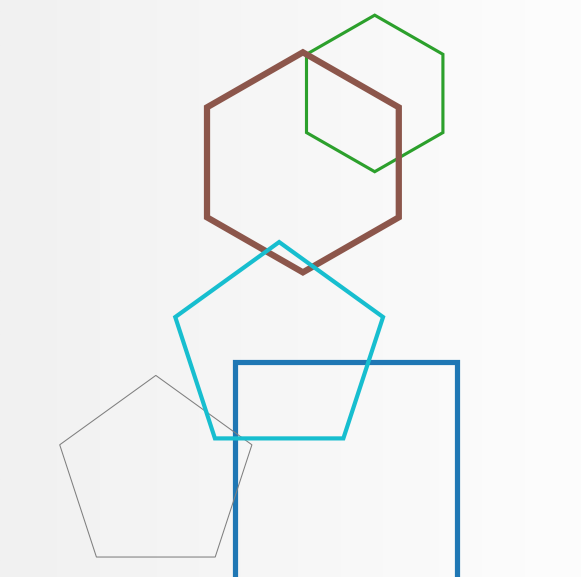[{"shape": "square", "thickness": 2.5, "radius": 0.95, "center": [0.595, 0.181]}, {"shape": "hexagon", "thickness": 1.5, "radius": 0.68, "center": [0.645, 0.837]}, {"shape": "hexagon", "thickness": 3, "radius": 0.95, "center": [0.521, 0.718]}, {"shape": "pentagon", "thickness": 0.5, "radius": 0.87, "center": [0.268, 0.175]}, {"shape": "pentagon", "thickness": 2, "radius": 0.94, "center": [0.48, 0.392]}]